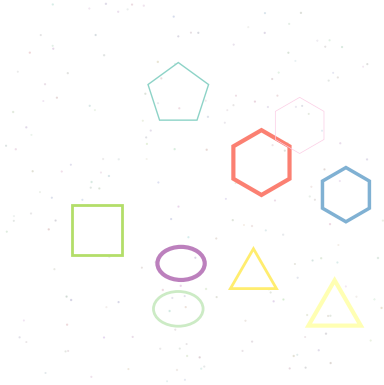[{"shape": "pentagon", "thickness": 1, "radius": 0.41, "center": [0.463, 0.755]}, {"shape": "triangle", "thickness": 3, "radius": 0.39, "center": [0.869, 0.193]}, {"shape": "hexagon", "thickness": 3, "radius": 0.42, "center": [0.679, 0.578]}, {"shape": "hexagon", "thickness": 2.5, "radius": 0.35, "center": [0.899, 0.494]}, {"shape": "square", "thickness": 2, "radius": 0.33, "center": [0.252, 0.402]}, {"shape": "hexagon", "thickness": 0.5, "radius": 0.36, "center": [0.778, 0.674]}, {"shape": "oval", "thickness": 3, "radius": 0.31, "center": [0.47, 0.316]}, {"shape": "oval", "thickness": 2, "radius": 0.32, "center": [0.463, 0.198]}, {"shape": "triangle", "thickness": 2, "radius": 0.35, "center": [0.658, 0.285]}]